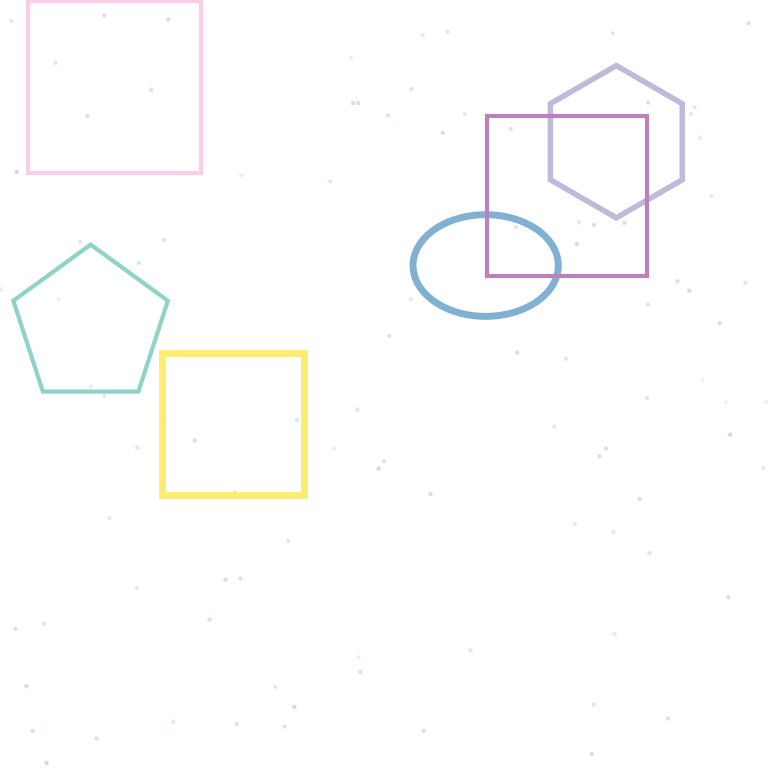[{"shape": "pentagon", "thickness": 1.5, "radius": 0.53, "center": [0.118, 0.577]}, {"shape": "hexagon", "thickness": 2, "radius": 0.49, "center": [0.8, 0.816]}, {"shape": "oval", "thickness": 2.5, "radius": 0.47, "center": [0.631, 0.655]}, {"shape": "square", "thickness": 1.5, "radius": 0.56, "center": [0.149, 0.887]}, {"shape": "square", "thickness": 1.5, "radius": 0.52, "center": [0.737, 0.746]}, {"shape": "square", "thickness": 2.5, "radius": 0.46, "center": [0.302, 0.449]}]